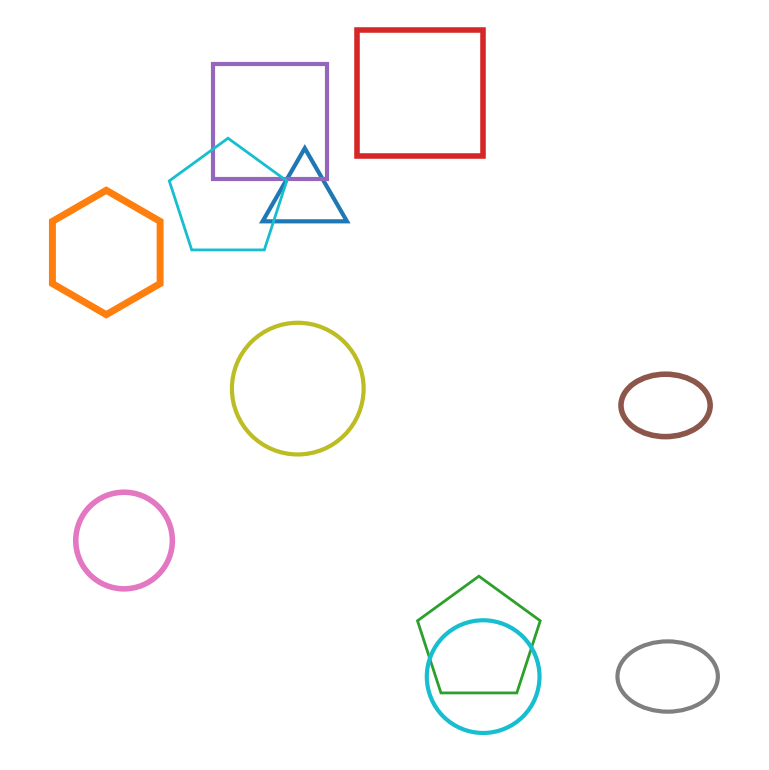[{"shape": "triangle", "thickness": 1.5, "radius": 0.32, "center": [0.396, 0.744]}, {"shape": "hexagon", "thickness": 2.5, "radius": 0.4, "center": [0.138, 0.672]}, {"shape": "pentagon", "thickness": 1, "radius": 0.42, "center": [0.622, 0.168]}, {"shape": "square", "thickness": 2, "radius": 0.41, "center": [0.545, 0.88]}, {"shape": "square", "thickness": 1.5, "radius": 0.37, "center": [0.351, 0.842]}, {"shape": "oval", "thickness": 2, "radius": 0.29, "center": [0.864, 0.473]}, {"shape": "circle", "thickness": 2, "radius": 0.31, "center": [0.161, 0.298]}, {"shape": "oval", "thickness": 1.5, "radius": 0.33, "center": [0.867, 0.121]}, {"shape": "circle", "thickness": 1.5, "radius": 0.43, "center": [0.387, 0.495]}, {"shape": "circle", "thickness": 1.5, "radius": 0.37, "center": [0.627, 0.121]}, {"shape": "pentagon", "thickness": 1, "radius": 0.4, "center": [0.296, 0.74]}]